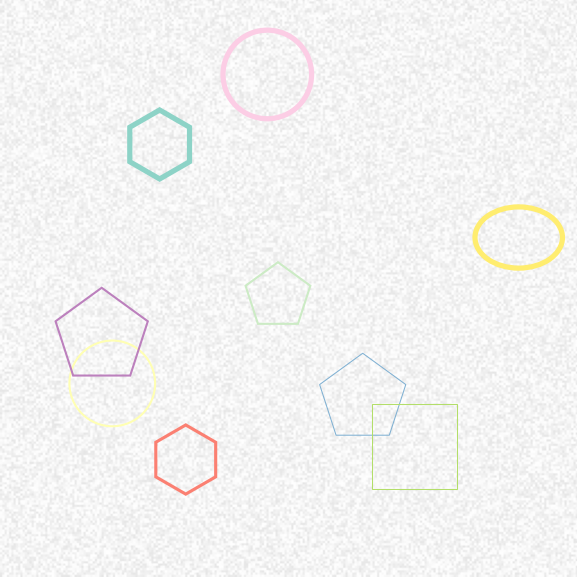[{"shape": "hexagon", "thickness": 2.5, "radius": 0.3, "center": [0.276, 0.749]}, {"shape": "circle", "thickness": 1, "radius": 0.37, "center": [0.194, 0.335]}, {"shape": "hexagon", "thickness": 1.5, "radius": 0.3, "center": [0.322, 0.203]}, {"shape": "pentagon", "thickness": 0.5, "radius": 0.39, "center": [0.628, 0.309]}, {"shape": "square", "thickness": 0.5, "radius": 0.37, "center": [0.718, 0.226]}, {"shape": "circle", "thickness": 2.5, "radius": 0.38, "center": [0.463, 0.87]}, {"shape": "pentagon", "thickness": 1, "radius": 0.42, "center": [0.176, 0.417]}, {"shape": "pentagon", "thickness": 1, "radius": 0.29, "center": [0.481, 0.486]}, {"shape": "oval", "thickness": 2.5, "radius": 0.38, "center": [0.898, 0.588]}]